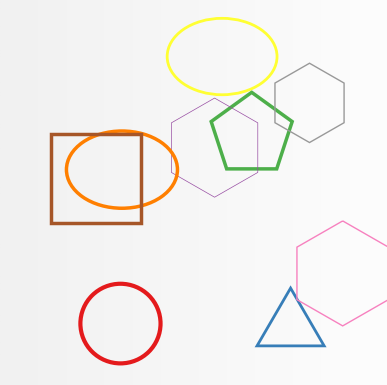[{"shape": "circle", "thickness": 3, "radius": 0.52, "center": [0.311, 0.16]}, {"shape": "triangle", "thickness": 2, "radius": 0.5, "center": [0.75, 0.152]}, {"shape": "pentagon", "thickness": 2.5, "radius": 0.55, "center": [0.649, 0.65]}, {"shape": "hexagon", "thickness": 0.5, "radius": 0.64, "center": [0.554, 0.617]}, {"shape": "oval", "thickness": 2.5, "radius": 0.72, "center": [0.315, 0.559]}, {"shape": "oval", "thickness": 2, "radius": 0.71, "center": [0.573, 0.853]}, {"shape": "square", "thickness": 2.5, "radius": 0.58, "center": [0.247, 0.537]}, {"shape": "hexagon", "thickness": 1, "radius": 0.68, "center": [0.884, 0.29]}, {"shape": "hexagon", "thickness": 1, "radius": 0.51, "center": [0.799, 0.733]}]